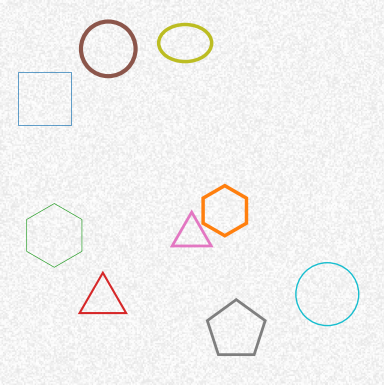[{"shape": "square", "thickness": 0.5, "radius": 0.35, "center": [0.116, 0.744]}, {"shape": "hexagon", "thickness": 2.5, "radius": 0.33, "center": [0.584, 0.453]}, {"shape": "hexagon", "thickness": 0.5, "radius": 0.41, "center": [0.141, 0.389]}, {"shape": "triangle", "thickness": 1.5, "radius": 0.35, "center": [0.267, 0.222]}, {"shape": "circle", "thickness": 3, "radius": 0.35, "center": [0.281, 0.873]}, {"shape": "triangle", "thickness": 2, "radius": 0.29, "center": [0.498, 0.39]}, {"shape": "pentagon", "thickness": 2, "radius": 0.4, "center": [0.614, 0.143]}, {"shape": "oval", "thickness": 2.5, "radius": 0.34, "center": [0.481, 0.888]}, {"shape": "circle", "thickness": 1, "radius": 0.41, "center": [0.85, 0.236]}]